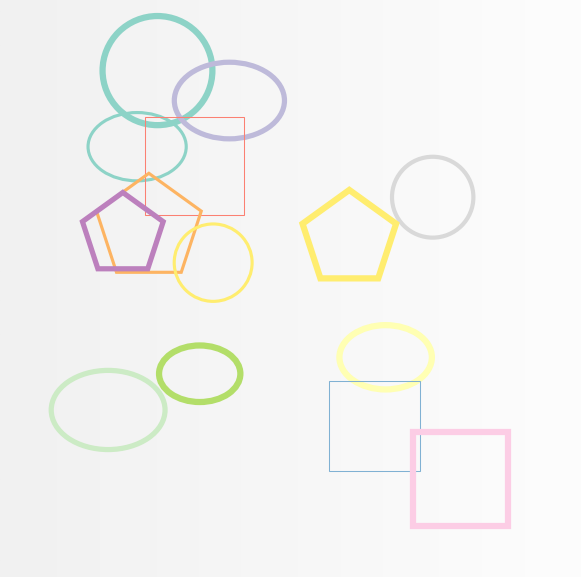[{"shape": "circle", "thickness": 3, "radius": 0.47, "center": [0.271, 0.877]}, {"shape": "oval", "thickness": 1.5, "radius": 0.42, "center": [0.236, 0.745]}, {"shape": "oval", "thickness": 3, "radius": 0.4, "center": [0.663, 0.38]}, {"shape": "oval", "thickness": 2.5, "radius": 0.47, "center": [0.395, 0.825]}, {"shape": "square", "thickness": 0.5, "radius": 0.43, "center": [0.334, 0.712]}, {"shape": "square", "thickness": 0.5, "radius": 0.39, "center": [0.645, 0.261]}, {"shape": "pentagon", "thickness": 1.5, "radius": 0.47, "center": [0.256, 0.604]}, {"shape": "oval", "thickness": 3, "radius": 0.35, "center": [0.344, 0.352]}, {"shape": "square", "thickness": 3, "radius": 0.41, "center": [0.792, 0.17]}, {"shape": "circle", "thickness": 2, "radius": 0.35, "center": [0.744, 0.658]}, {"shape": "pentagon", "thickness": 2.5, "radius": 0.37, "center": [0.211, 0.593]}, {"shape": "oval", "thickness": 2.5, "radius": 0.49, "center": [0.186, 0.289]}, {"shape": "circle", "thickness": 1.5, "radius": 0.34, "center": [0.367, 0.544]}, {"shape": "pentagon", "thickness": 3, "radius": 0.42, "center": [0.601, 0.586]}]